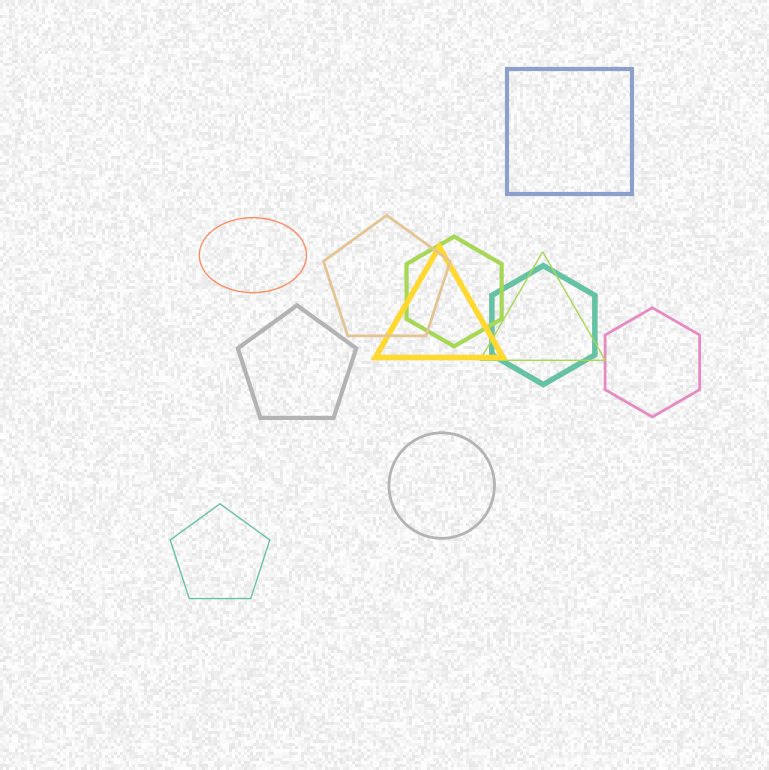[{"shape": "hexagon", "thickness": 2, "radius": 0.39, "center": [0.706, 0.578]}, {"shape": "pentagon", "thickness": 0.5, "radius": 0.34, "center": [0.286, 0.278]}, {"shape": "oval", "thickness": 0.5, "radius": 0.35, "center": [0.328, 0.669]}, {"shape": "square", "thickness": 1.5, "radius": 0.41, "center": [0.74, 0.829]}, {"shape": "hexagon", "thickness": 1, "radius": 0.35, "center": [0.847, 0.529]}, {"shape": "hexagon", "thickness": 1.5, "radius": 0.36, "center": [0.59, 0.621]}, {"shape": "triangle", "thickness": 0.5, "radius": 0.47, "center": [0.705, 0.579]}, {"shape": "triangle", "thickness": 2, "radius": 0.48, "center": [0.57, 0.584]}, {"shape": "pentagon", "thickness": 1, "radius": 0.43, "center": [0.502, 0.634]}, {"shape": "pentagon", "thickness": 1.5, "radius": 0.4, "center": [0.386, 0.523]}, {"shape": "circle", "thickness": 1, "radius": 0.34, "center": [0.574, 0.369]}]